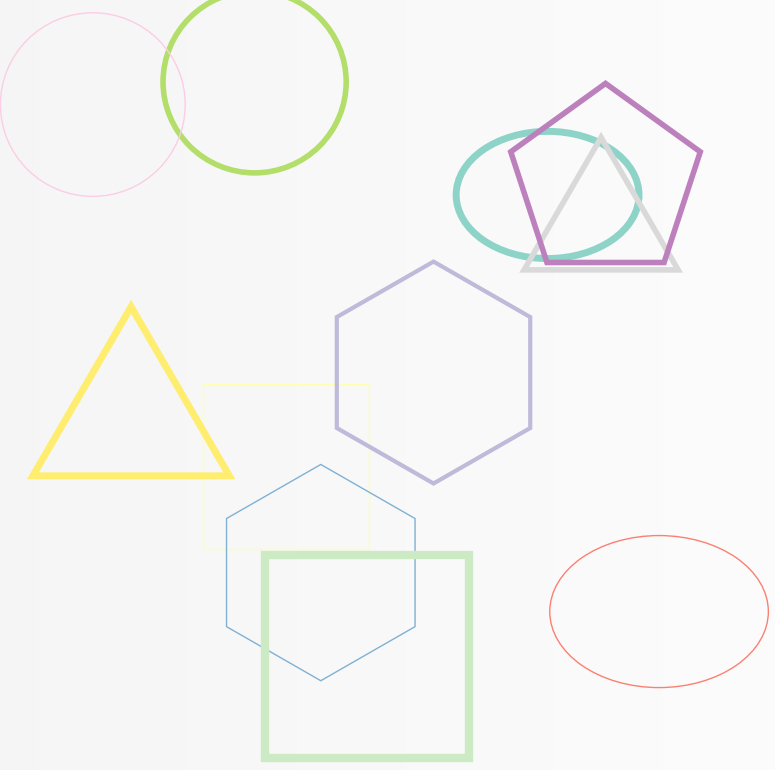[{"shape": "oval", "thickness": 2.5, "radius": 0.59, "center": [0.707, 0.747]}, {"shape": "square", "thickness": 0.5, "radius": 0.54, "center": [0.369, 0.395]}, {"shape": "hexagon", "thickness": 1.5, "radius": 0.72, "center": [0.559, 0.516]}, {"shape": "oval", "thickness": 0.5, "radius": 0.71, "center": [0.85, 0.206]}, {"shape": "hexagon", "thickness": 0.5, "radius": 0.7, "center": [0.414, 0.256]}, {"shape": "circle", "thickness": 2, "radius": 0.59, "center": [0.329, 0.894]}, {"shape": "circle", "thickness": 0.5, "radius": 0.6, "center": [0.12, 0.864]}, {"shape": "triangle", "thickness": 2, "radius": 0.57, "center": [0.776, 0.707]}, {"shape": "pentagon", "thickness": 2, "radius": 0.64, "center": [0.781, 0.763]}, {"shape": "square", "thickness": 3, "radius": 0.66, "center": [0.474, 0.147]}, {"shape": "triangle", "thickness": 2.5, "radius": 0.73, "center": [0.169, 0.455]}]